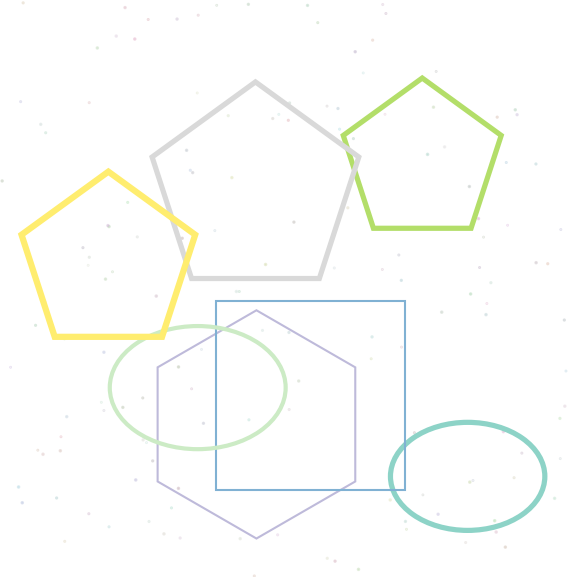[{"shape": "oval", "thickness": 2.5, "radius": 0.67, "center": [0.81, 0.174]}, {"shape": "hexagon", "thickness": 1, "radius": 0.99, "center": [0.444, 0.264]}, {"shape": "square", "thickness": 1, "radius": 0.82, "center": [0.538, 0.314]}, {"shape": "pentagon", "thickness": 2.5, "radius": 0.72, "center": [0.731, 0.72]}, {"shape": "pentagon", "thickness": 2.5, "radius": 0.94, "center": [0.442, 0.669]}, {"shape": "oval", "thickness": 2, "radius": 0.76, "center": [0.342, 0.328]}, {"shape": "pentagon", "thickness": 3, "radius": 0.79, "center": [0.188, 0.544]}]